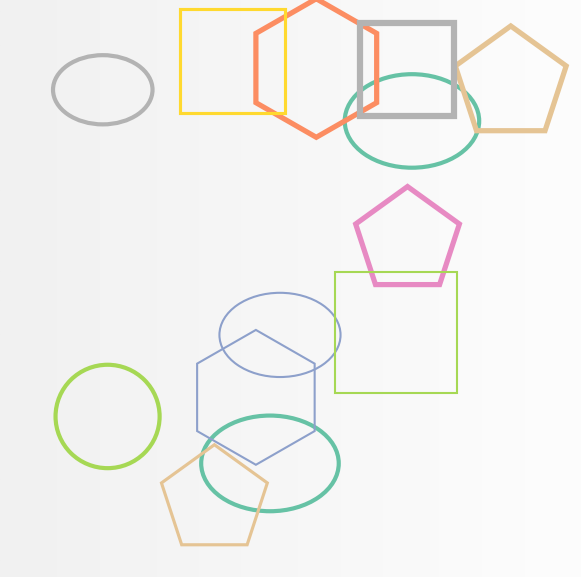[{"shape": "oval", "thickness": 2, "radius": 0.58, "center": [0.709, 0.79]}, {"shape": "oval", "thickness": 2, "radius": 0.59, "center": [0.464, 0.197]}, {"shape": "hexagon", "thickness": 2.5, "radius": 0.6, "center": [0.544, 0.881]}, {"shape": "hexagon", "thickness": 1, "radius": 0.58, "center": [0.44, 0.311]}, {"shape": "oval", "thickness": 1, "radius": 0.52, "center": [0.482, 0.419]}, {"shape": "pentagon", "thickness": 2.5, "radius": 0.47, "center": [0.701, 0.582]}, {"shape": "circle", "thickness": 2, "radius": 0.45, "center": [0.185, 0.278]}, {"shape": "square", "thickness": 1, "radius": 0.52, "center": [0.682, 0.423]}, {"shape": "square", "thickness": 1.5, "radius": 0.45, "center": [0.4, 0.894]}, {"shape": "pentagon", "thickness": 1.5, "radius": 0.48, "center": [0.369, 0.133]}, {"shape": "pentagon", "thickness": 2.5, "radius": 0.5, "center": [0.879, 0.854]}, {"shape": "square", "thickness": 3, "radius": 0.4, "center": [0.701, 0.879]}, {"shape": "oval", "thickness": 2, "radius": 0.43, "center": [0.177, 0.844]}]